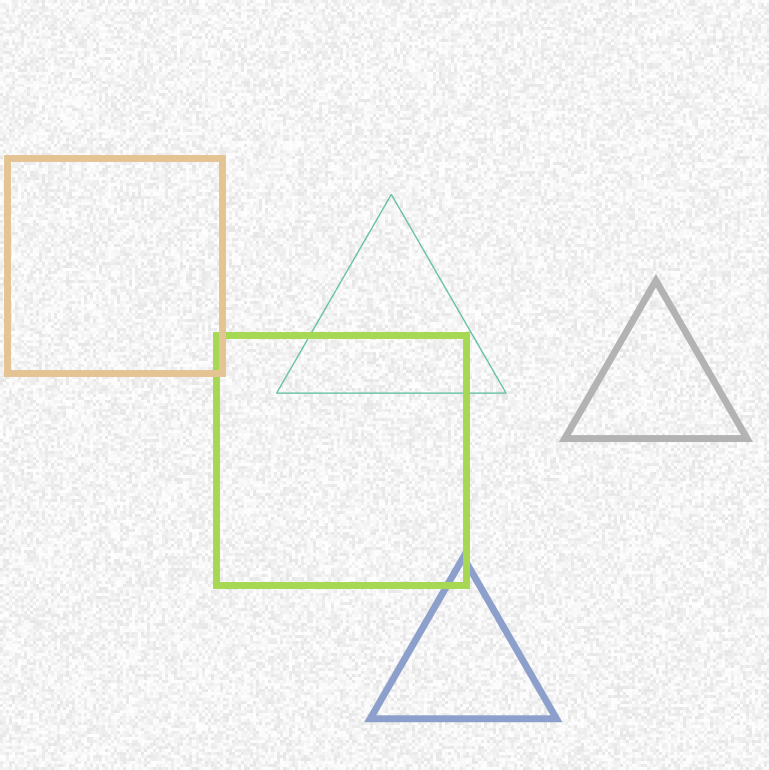[{"shape": "triangle", "thickness": 0.5, "radius": 0.86, "center": [0.508, 0.575]}, {"shape": "triangle", "thickness": 2.5, "radius": 0.7, "center": [0.602, 0.136]}, {"shape": "square", "thickness": 2.5, "radius": 0.81, "center": [0.443, 0.402]}, {"shape": "square", "thickness": 2.5, "radius": 0.7, "center": [0.148, 0.655]}, {"shape": "triangle", "thickness": 2.5, "radius": 0.68, "center": [0.852, 0.499]}]